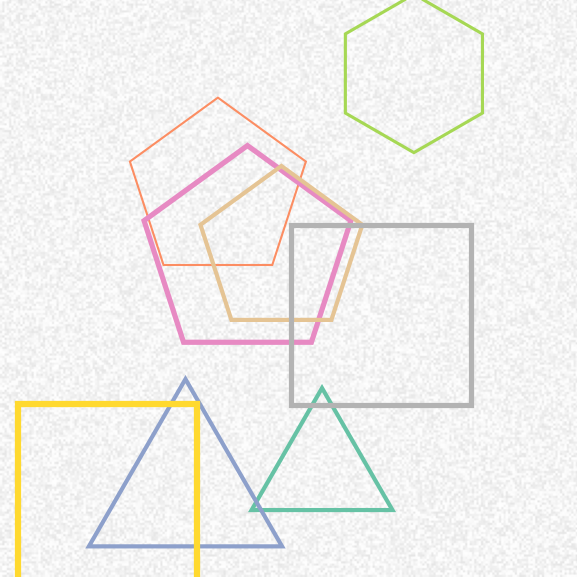[{"shape": "triangle", "thickness": 2, "radius": 0.7, "center": [0.558, 0.186]}, {"shape": "pentagon", "thickness": 1, "radius": 0.8, "center": [0.377, 0.67]}, {"shape": "triangle", "thickness": 2, "radius": 0.97, "center": [0.321, 0.15]}, {"shape": "pentagon", "thickness": 2.5, "radius": 0.94, "center": [0.429, 0.559]}, {"shape": "hexagon", "thickness": 1.5, "radius": 0.69, "center": [0.717, 0.872]}, {"shape": "square", "thickness": 3, "radius": 0.78, "center": [0.186, 0.144]}, {"shape": "pentagon", "thickness": 2, "radius": 0.74, "center": [0.487, 0.564]}, {"shape": "square", "thickness": 2.5, "radius": 0.78, "center": [0.66, 0.454]}]